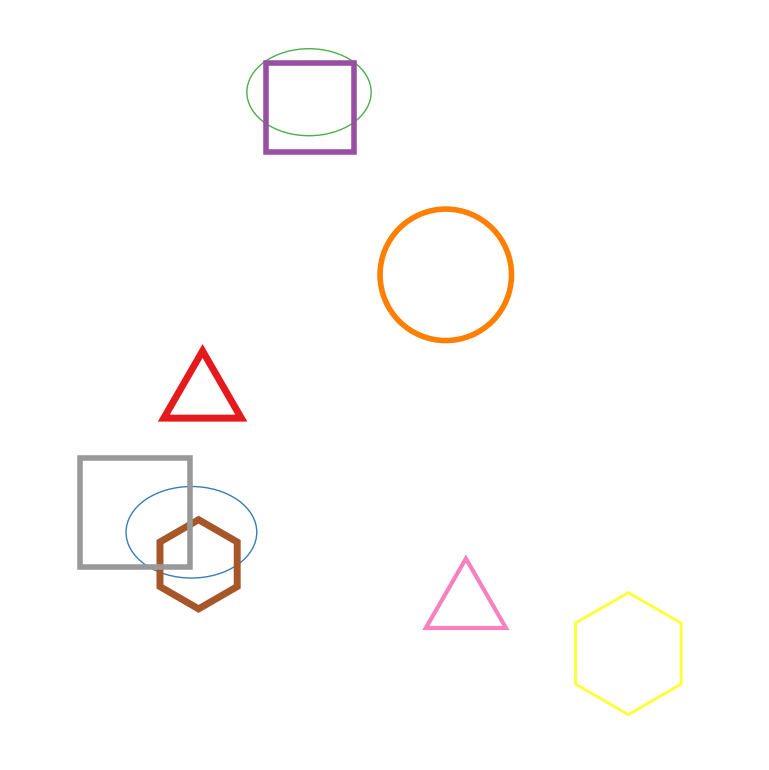[{"shape": "triangle", "thickness": 2.5, "radius": 0.29, "center": [0.263, 0.486]}, {"shape": "oval", "thickness": 0.5, "radius": 0.42, "center": [0.249, 0.309]}, {"shape": "oval", "thickness": 0.5, "radius": 0.4, "center": [0.401, 0.88]}, {"shape": "square", "thickness": 2, "radius": 0.29, "center": [0.403, 0.86]}, {"shape": "circle", "thickness": 2, "radius": 0.43, "center": [0.579, 0.643]}, {"shape": "hexagon", "thickness": 1, "radius": 0.4, "center": [0.816, 0.151]}, {"shape": "hexagon", "thickness": 2.5, "radius": 0.29, "center": [0.258, 0.267]}, {"shape": "triangle", "thickness": 1.5, "radius": 0.3, "center": [0.605, 0.214]}, {"shape": "square", "thickness": 2, "radius": 0.36, "center": [0.175, 0.334]}]